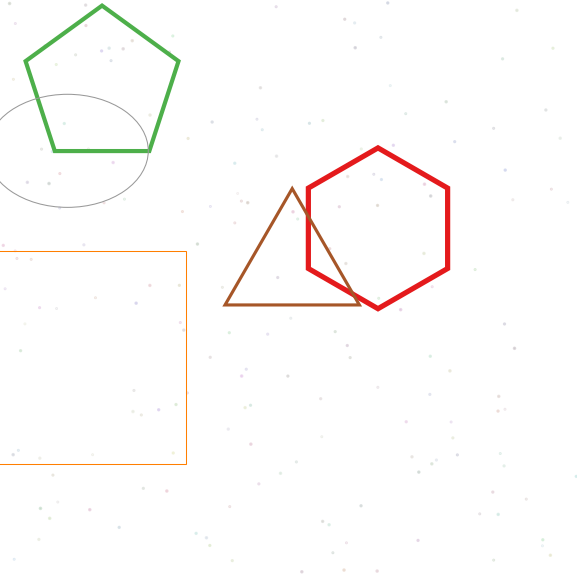[{"shape": "hexagon", "thickness": 2.5, "radius": 0.7, "center": [0.655, 0.604]}, {"shape": "pentagon", "thickness": 2, "radius": 0.7, "center": [0.177, 0.85]}, {"shape": "square", "thickness": 0.5, "radius": 0.92, "center": [0.138, 0.379]}, {"shape": "triangle", "thickness": 1.5, "radius": 0.67, "center": [0.506, 0.538]}, {"shape": "oval", "thickness": 0.5, "radius": 0.7, "center": [0.117, 0.738]}]